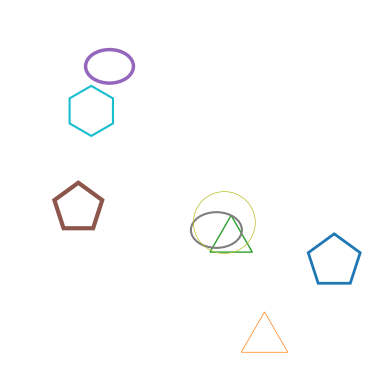[{"shape": "pentagon", "thickness": 2, "radius": 0.35, "center": [0.868, 0.322]}, {"shape": "triangle", "thickness": 0.5, "radius": 0.35, "center": [0.687, 0.12]}, {"shape": "triangle", "thickness": 1, "radius": 0.32, "center": [0.6, 0.377]}, {"shape": "oval", "thickness": 2.5, "radius": 0.31, "center": [0.284, 0.828]}, {"shape": "pentagon", "thickness": 3, "radius": 0.33, "center": [0.203, 0.46]}, {"shape": "oval", "thickness": 1.5, "radius": 0.33, "center": [0.562, 0.403]}, {"shape": "circle", "thickness": 0.5, "radius": 0.4, "center": [0.583, 0.422]}, {"shape": "hexagon", "thickness": 1.5, "radius": 0.33, "center": [0.237, 0.712]}]